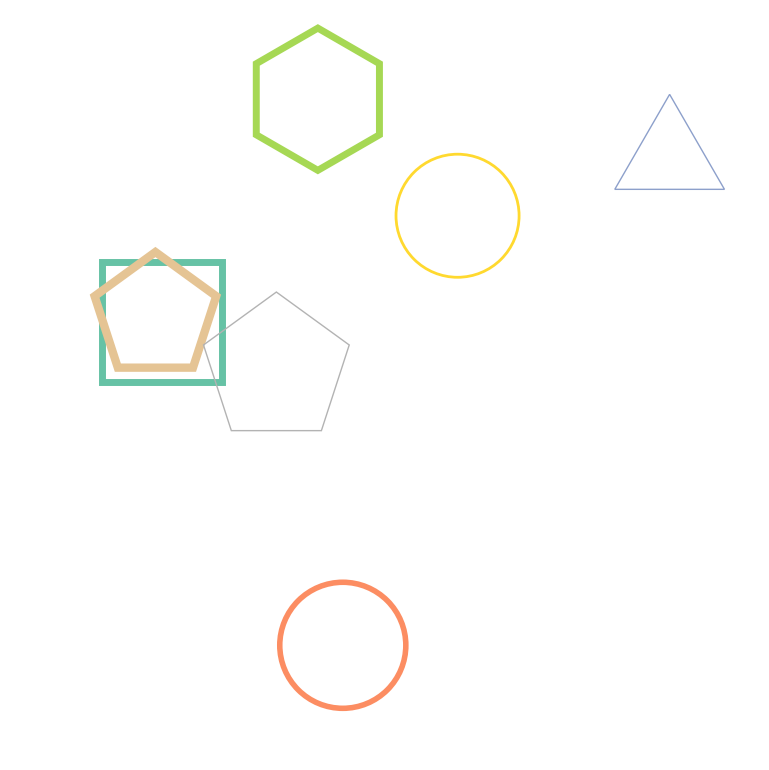[{"shape": "square", "thickness": 2.5, "radius": 0.39, "center": [0.211, 0.581]}, {"shape": "circle", "thickness": 2, "radius": 0.41, "center": [0.445, 0.162]}, {"shape": "triangle", "thickness": 0.5, "radius": 0.41, "center": [0.87, 0.795]}, {"shape": "hexagon", "thickness": 2.5, "radius": 0.46, "center": [0.413, 0.871]}, {"shape": "circle", "thickness": 1, "radius": 0.4, "center": [0.594, 0.72]}, {"shape": "pentagon", "thickness": 3, "radius": 0.42, "center": [0.202, 0.59]}, {"shape": "pentagon", "thickness": 0.5, "radius": 0.5, "center": [0.359, 0.521]}]